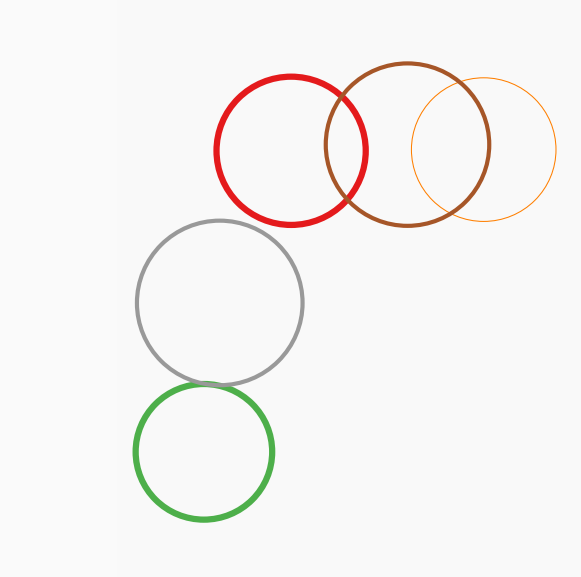[{"shape": "circle", "thickness": 3, "radius": 0.64, "center": [0.501, 0.738]}, {"shape": "circle", "thickness": 3, "radius": 0.59, "center": [0.351, 0.217]}, {"shape": "circle", "thickness": 0.5, "radius": 0.62, "center": [0.832, 0.74]}, {"shape": "circle", "thickness": 2, "radius": 0.7, "center": [0.701, 0.749]}, {"shape": "circle", "thickness": 2, "radius": 0.71, "center": [0.378, 0.475]}]